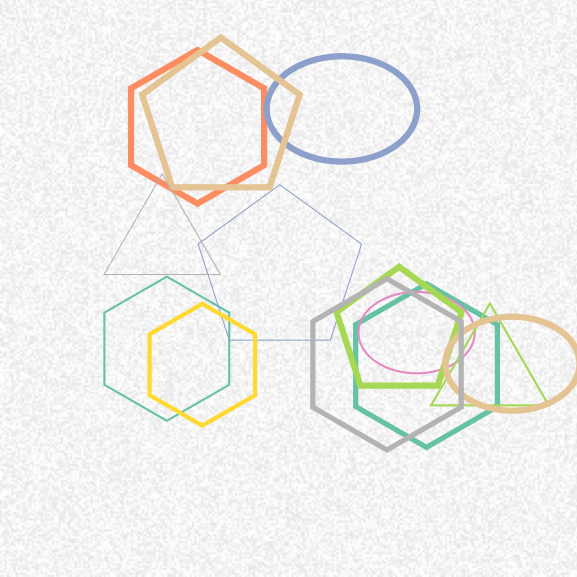[{"shape": "hexagon", "thickness": 2.5, "radius": 0.71, "center": [0.739, 0.366]}, {"shape": "hexagon", "thickness": 1, "radius": 0.62, "center": [0.289, 0.395]}, {"shape": "hexagon", "thickness": 3, "radius": 0.67, "center": [0.342, 0.78]}, {"shape": "oval", "thickness": 3, "radius": 0.65, "center": [0.592, 0.811]}, {"shape": "pentagon", "thickness": 0.5, "radius": 0.74, "center": [0.485, 0.531]}, {"shape": "oval", "thickness": 1, "radius": 0.5, "center": [0.721, 0.423]}, {"shape": "triangle", "thickness": 1, "radius": 0.59, "center": [0.848, 0.356]}, {"shape": "pentagon", "thickness": 3, "radius": 0.57, "center": [0.691, 0.423]}, {"shape": "hexagon", "thickness": 2, "radius": 0.53, "center": [0.35, 0.368]}, {"shape": "pentagon", "thickness": 3, "radius": 0.72, "center": [0.382, 0.791]}, {"shape": "oval", "thickness": 3, "radius": 0.58, "center": [0.887, 0.369]}, {"shape": "hexagon", "thickness": 2.5, "radius": 0.74, "center": [0.67, 0.368]}, {"shape": "triangle", "thickness": 0.5, "radius": 0.58, "center": [0.281, 0.582]}]